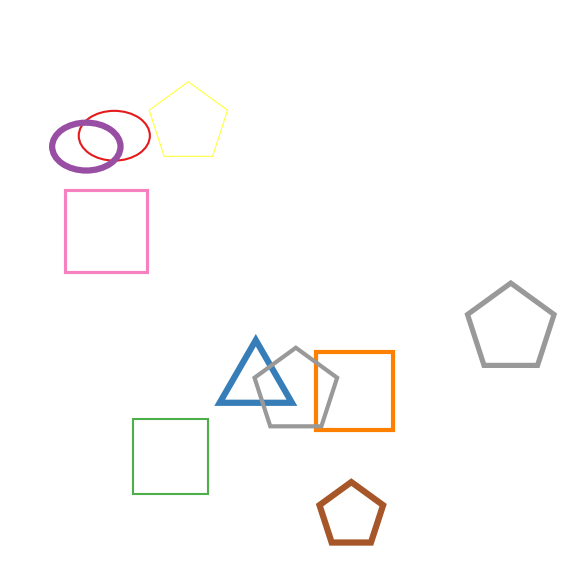[{"shape": "oval", "thickness": 1, "radius": 0.31, "center": [0.198, 0.764]}, {"shape": "triangle", "thickness": 3, "radius": 0.36, "center": [0.443, 0.338]}, {"shape": "square", "thickness": 1, "radius": 0.33, "center": [0.295, 0.208]}, {"shape": "oval", "thickness": 3, "radius": 0.3, "center": [0.149, 0.745]}, {"shape": "square", "thickness": 2, "radius": 0.34, "center": [0.614, 0.322]}, {"shape": "pentagon", "thickness": 0.5, "radius": 0.36, "center": [0.326, 0.786]}, {"shape": "pentagon", "thickness": 3, "radius": 0.29, "center": [0.608, 0.107]}, {"shape": "square", "thickness": 1.5, "radius": 0.36, "center": [0.184, 0.6]}, {"shape": "pentagon", "thickness": 2.5, "radius": 0.39, "center": [0.884, 0.43]}, {"shape": "pentagon", "thickness": 2, "radius": 0.38, "center": [0.512, 0.322]}]